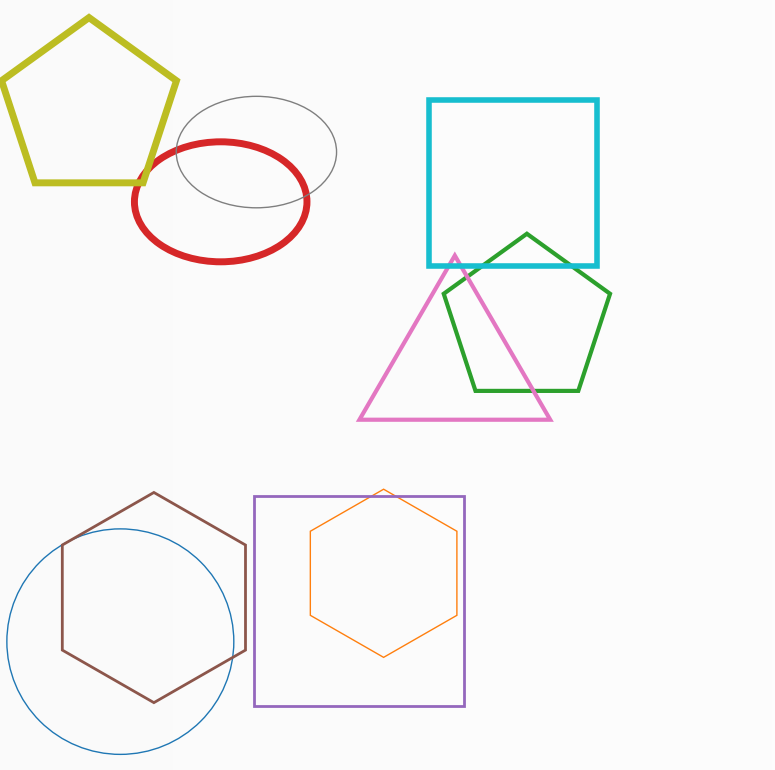[{"shape": "circle", "thickness": 0.5, "radius": 0.73, "center": [0.155, 0.167]}, {"shape": "hexagon", "thickness": 0.5, "radius": 0.55, "center": [0.495, 0.255]}, {"shape": "pentagon", "thickness": 1.5, "radius": 0.56, "center": [0.68, 0.584]}, {"shape": "oval", "thickness": 2.5, "radius": 0.56, "center": [0.285, 0.738]}, {"shape": "square", "thickness": 1, "radius": 0.68, "center": [0.463, 0.22]}, {"shape": "hexagon", "thickness": 1, "radius": 0.68, "center": [0.199, 0.224]}, {"shape": "triangle", "thickness": 1.5, "radius": 0.71, "center": [0.587, 0.526]}, {"shape": "oval", "thickness": 0.5, "radius": 0.52, "center": [0.331, 0.803]}, {"shape": "pentagon", "thickness": 2.5, "radius": 0.59, "center": [0.115, 0.859]}, {"shape": "square", "thickness": 2, "radius": 0.54, "center": [0.662, 0.762]}]